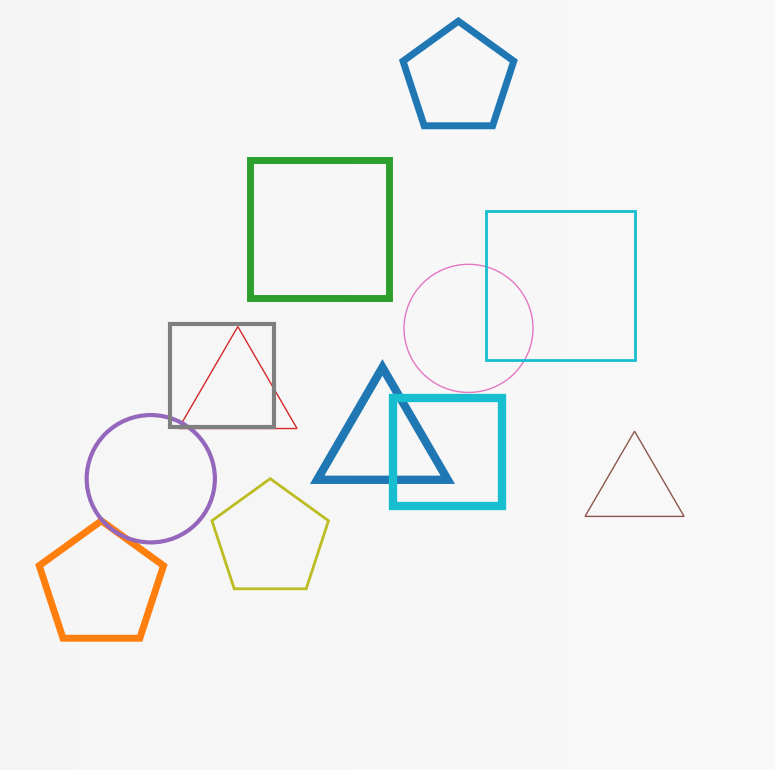[{"shape": "triangle", "thickness": 3, "radius": 0.49, "center": [0.494, 0.426]}, {"shape": "pentagon", "thickness": 2.5, "radius": 0.38, "center": [0.591, 0.897]}, {"shape": "pentagon", "thickness": 2.5, "radius": 0.42, "center": [0.131, 0.239]}, {"shape": "square", "thickness": 2.5, "radius": 0.45, "center": [0.412, 0.702]}, {"shape": "triangle", "thickness": 0.5, "radius": 0.44, "center": [0.307, 0.488]}, {"shape": "circle", "thickness": 1.5, "radius": 0.41, "center": [0.195, 0.378]}, {"shape": "triangle", "thickness": 0.5, "radius": 0.37, "center": [0.819, 0.366]}, {"shape": "circle", "thickness": 0.5, "radius": 0.42, "center": [0.605, 0.574]}, {"shape": "square", "thickness": 1.5, "radius": 0.33, "center": [0.287, 0.513]}, {"shape": "pentagon", "thickness": 1, "radius": 0.4, "center": [0.349, 0.299]}, {"shape": "square", "thickness": 1, "radius": 0.48, "center": [0.724, 0.629]}, {"shape": "square", "thickness": 3, "radius": 0.35, "center": [0.577, 0.413]}]